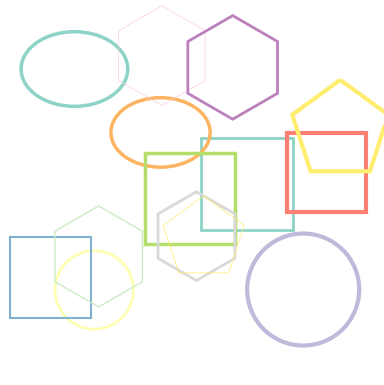[{"shape": "oval", "thickness": 2.5, "radius": 0.69, "center": [0.193, 0.821]}, {"shape": "square", "thickness": 2, "radius": 0.6, "center": [0.642, 0.523]}, {"shape": "circle", "thickness": 2, "radius": 0.51, "center": [0.245, 0.247]}, {"shape": "circle", "thickness": 3, "radius": 0.73, "center": [0.788, 0.248]}, {"shape": "square", "thickness": 3, "radius": 0.51, "center": [0.848, 0.552]}, {"shape": "square", "thickness": 1.5, "radius": 0.52, "center": [0.131, 0.279]}, {"shape": "oval", "thickness": 2.5, "radius": 0.64, "center": [0.417, 0.656]}, {"shape": "square", "thickness": 2.5, "radius": 0.59, "center": [0.494, 0.484]}, {"shape": "hexagon", "thickness": 0.5, "radius": 0.65, "center": [0.42, 0.855]}, {"shape": "hexagon", "thickness": 2, "radius": 0.58, "center": [0.51, 0.387]}, {"shape": "hexagon", "thickness": 2, "radius": 0.67, "center": [0.604, 0.825]}, {"shape": "hexagon", "thickness": 1, "radius": 0.66, "center": [0.256, 0.334]}, {"shape": "pentagon", "thickness": 3, "radius": 0.66, "center": [0.884, 0.661]}, {"shape": "pentagon", "thickness": 0.5, "radius": 0.55, "center": [0.529, 0.381]}]